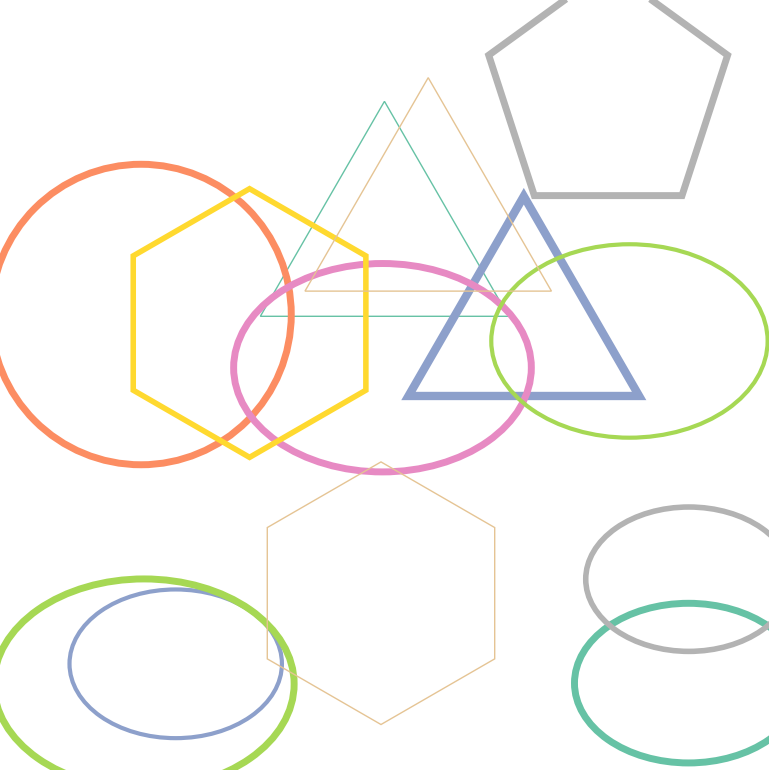[{"shape": "triangle", "thickness": 0.5, "radius": 0.93, "center": [0.499, 0.682]}, {"shape": "oval", "thickness": 2.5, "radius": 0.74, "center": [0.894, 0.113]}, {"shape": "circle", "thickness": 2.5, "radius": 0.98, "center": [0.183, 0.592]}, {"shape": "triangle", "thickness": 3, "radius": 0.86, "center": [0.68, 0.572]}, {"shape": "oval", "thickness": 1.5, "radius": 0.69, "center": [0.228, 0.138]}, {"shape": "oval", "thickness": 2.5, "radius": 0.97, "center": [0.497, 0.522]}, {"shape": "oval", "thickness": 2.5, "radius": 0.97, "center": [0.187, 0.112]}, {"shape": "oval", "thickness": 1.5, "radius": 0.9, "center": [0.817, 0.557]}, {"shape": "hexagon", "thickness": 2, "radius": 0.87, "center": [0.324, 0.58]}, {"shape": "hexagon", "thickness": 0.5, "radius": 0.85, "center": [0.495, 0.23]}, {"shape": "triangle", "thickness": 0.5, "radius": 0.92, "center": [0.556, 0.714]}, {"shape": "pentagon", "thickness": 2.5, "radius": 0.82, "center": [0.79, 0.878]}, {"shape": "oval", "thickness": 2, "radius": 0.67, "center": [0.895, 0.248]}]